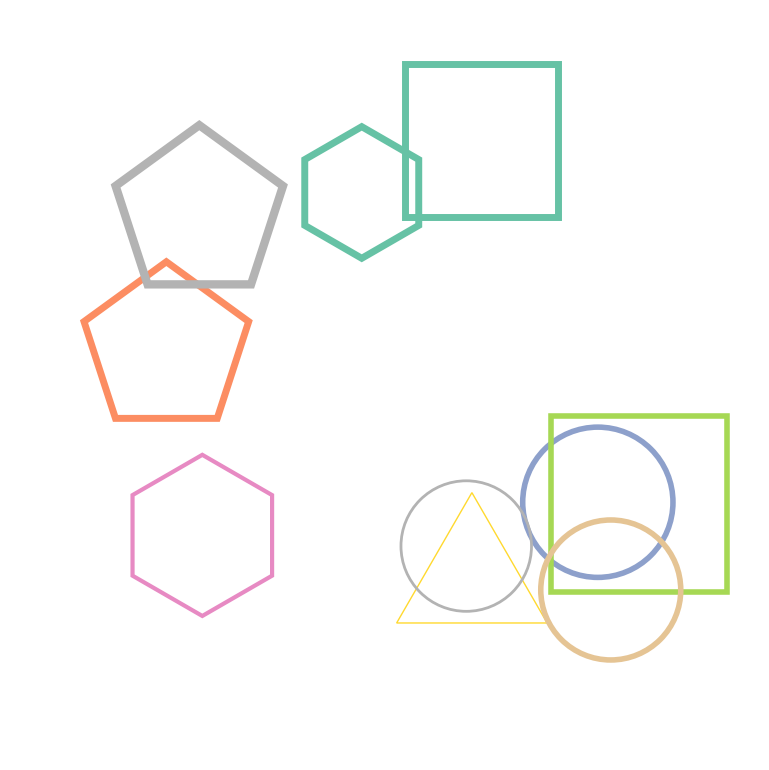[{"shape": "square", "thickness": 2.5, "radius": 0.5, "center": [0.625, 0.818]}, {"shape": "hexagon", "thickness": 2.5, "radius": 0.43, "center": [0.47, 0.75]}, {"shape": "pentagon", "thickness": 2.5, "radius": 0.56, "center": [0.216, 0.548]}, {"shape": "circle", "thickness": 2, "radius": 0.49, "center": [0.776, 0.348]}, {"shape": "hexagon", "thickness": 1.5, "radius": 0.52, "center": [0.263, 0.305]}, {"shape": "square", "thickness": 2, "radius": 0.57, "center": [0.829, 0.345]}, {"shape": "triangle", "thickness": 0.5, "radius": 0.56, "center": [0.613, 0.247]}, {"shape": "circle", "thickness": 2, "radius": 0.45, "center": [0.793, 0.234]}, {"shape": "pentagon", "thickness": 3, "radius": 0.57, "center": [0.259, 0.723]}, {"shape": "circle", "thickness": 1, "radius": 0.42, "center": [0.606, 0.291]}]